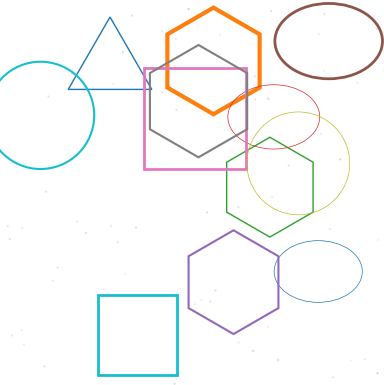[{"shape": "triangle", "thickness": 1, "radius": 0.63, "center": [0.286, 0.83]}, {"shape": "oval", "thickness": 0.5, "radius": 0.57, "center": [0.827, 0.295]}, {"shape": "hexagon", "thickness": 3, "radius": 0.69, "center": [0.555, 0.842]}, {"shape": "hexagon", "thickness": 1, "radius": 0.65, "center": [0.701, 0.514]}, {"shape": "oval", "thickness": 0.5, "radius": 0.6, "center": [0.711, 0.696]}, {"shape": "hexagon", "thickness": 1.5, "radius": 0.67, "center": [0.607, 0.267]}, {"shape": "oval", "thickness": 2, "radius": 0.7, "center": [0.854, 0.893]}, {"shape": "square", "thickness": 2, "radius": 0.66, "center": [0.506, 0.692]}, {"shape": "hexagon", "thickness": 1.5, "radius": 0.73, "center": [0.516, 0.737]}, {"shape": "circle", "thickness": 0.5, "radius": 0.67, "center": [0.775, 0.576]}, {"shape": "circle", "thickness": 1.5, "radius": 0.7, "center": [0.105, 0.7]}, {"shape": "square", "thickness": 2, "radius": 0.52, "center": [0.357, 0.13]}]